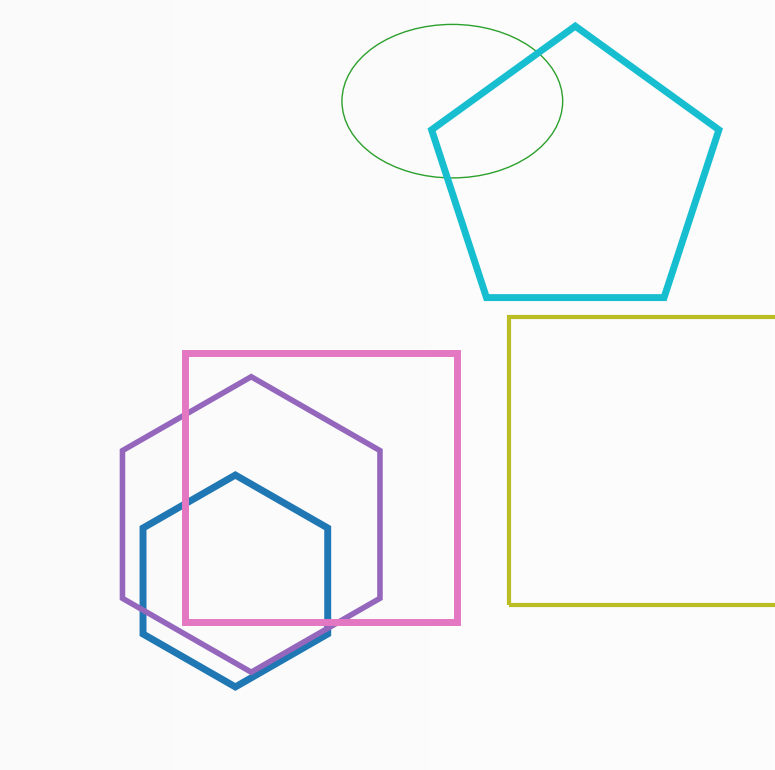[{"shape": "hexagon", "thickness": 2.5, "radius": 0.69, "center": [0.304, 0.245]}, {"shape": "oval", "thickness": 0.5, "radius": 0.71, "center": [0.584, 0.869]}, {"shape": "hexagon", "thickness": 2, "radius": 0.96, "center": [0.324, 0.319]}, {"shape": "square", "thickness": 2.5, "radius": 0.88, "center": [0.414, 0.367]}, {"shape": "square", "thickness": 1.5, "radius": 0.93, "center": [0.844, 0.402]}, {"shape": "pentagon", "thickness": 2.5, "radius": 0.97, "center": [0.742, 0.771]}]